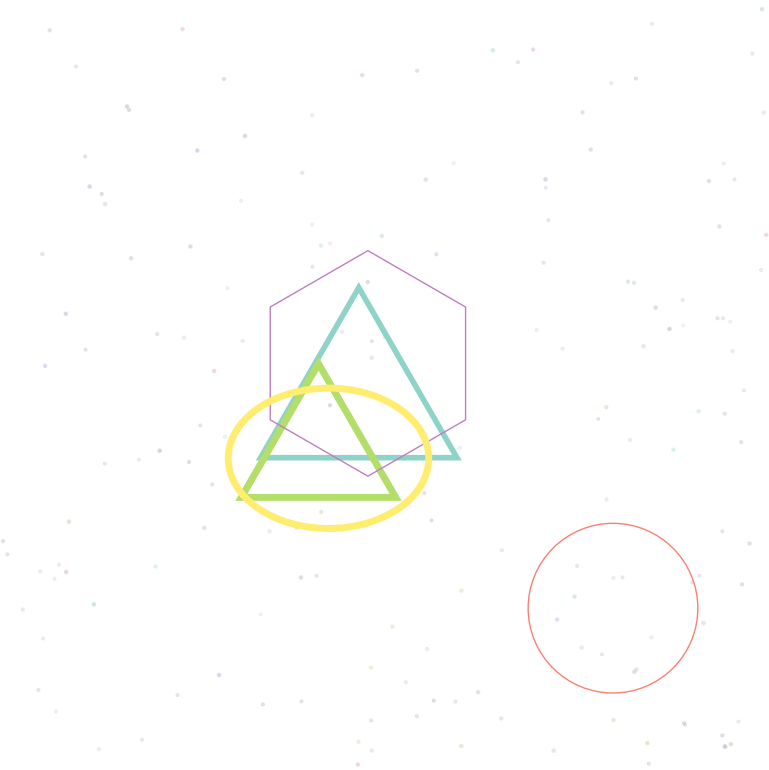[{"shape": "triangle", "thickness": 2, "radius": 0.74, "center": [0.466, 0.479]}, {"shape": "circle", "thickness": 0.5, "radius": 0.55, "center": [0.796, 0.21]}, {"shape": "triangle", "thickness": 2.5, "radius": 0.58, "center": [0.414, 0.412]}, {"shape": "hexagon", "thickness": 0.5, "radius": 0.73, "center": [0.478, 0.528]}, {"shape": "oval", "thickness": 2.5, "radius": 0.65, "center": [0.427, 0.405]}]